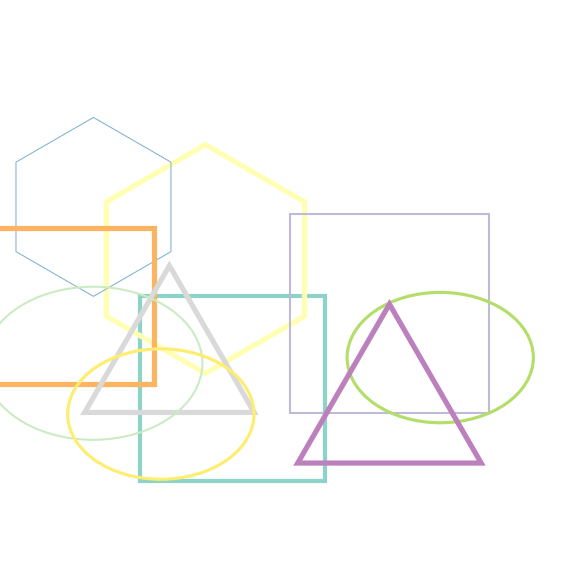[{"shape": "square", "thickness": 2, "radius": 0.8, "center": [0.403, 0.326]}, {"shape": "hexagon", "thickness": 2.5, "radius": 0.99, "center": [0.356, 0.551]}, {"shape": "square", "thickness": 1, "radius": 0.86, "center": [0.675, 0.457]}, {"shape": "hexagon", "thickness": 0.5, "radius": 0.77, "center": [0.162, 0.641]}, {"shape": "square", "thickness": 2.5, "radius": 0.68, "center": [0.131, 0.47]}, {"shape": "oval", "thickness": 1.5, "radius": 0.81, "center": [0.762, 0.38]}, {"shape": "triangle", "thickness": 2.5, "radius": 0.85, "center": [0.293, 0.37]}, {"shape": "triangle", "thickness": 2.5, "radius": 0.92, "center": [0.674, 0.289]}, {"shape": "oval", "thickness": 1, "radius": 0.95, "center": [0.161, 0.37]}, {"shape": "oval", "thickness": 1.5, "radius": 0.81, "center": [0.279, 0.282]}]